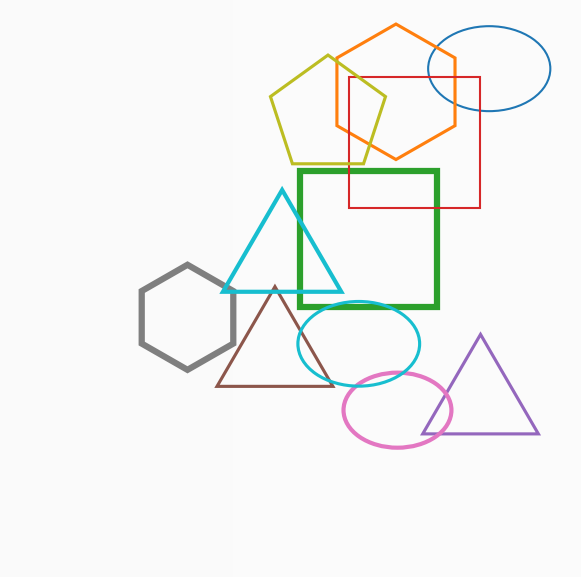[{"shape": "oval", "thickness": 1, "radius": 0.53, "center": [0.842, 0.88]}, {"shape": "hexagon", "thickness": 1.5, "radius": 0.59, "center": [0.681, 0.84]}, {"shape": "square", "thickness": 3, "radius": 0.59, "center": [0.634, 0.585]}, {"shape": "square", "thickness": 1, "radius": 0.56, "center": [0.713, 0.752]}, {"shape": "triangle", "thickness": 1.5, "radius": 0.57, "center": [0.827, 0.305]}, {"shape": "triangle", "thickness": 1.5, "radius": 0.58, "center": [0.473, 0.388]}, {"shape": "oval", "thickness": 2, "radius": 0.46, "center": [0.684, 0.289]}, {"shape": "hexagon", "thickness": 3, "radius": 0.45, "center": [0.323, 0.45]}, {"shape": "pentagon", "thickness": 1.5, "radius": 0.52, "center": [0.564, 0.8]}, {"shape": "oval", "thickness": 1.5, "radius": 0.52, "center": [0.617, 0.404]}, {"shape": "triangle", "thickness": 2, "radius": 0.59, "center": [0.485, 0.553]}]